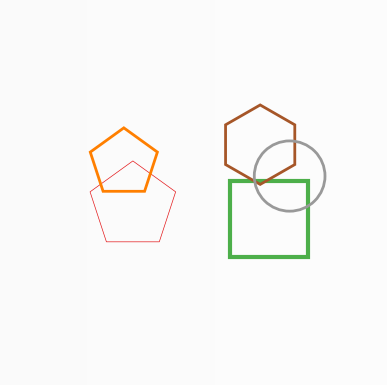[{"shape": "pentagon", "thickness": 0.5, "radius": 0.58, "center": [0.343, 0.466]}, {"shape": "square", "thickness": 3, "radius": 0.5, "center": [0.694, 0.431]}, {"shape": "pentagon", "thickness": 2, "radius": 0.46, "center": [0.32, 0.577]}, {"shape": "hexagon", "thickness": 2, "radius": 0.52, "center": [0.671, 0.624]}, {"shape": "circle", "thickness": 2, "radius": 0.46, "center": [0.747, 0.543]}]